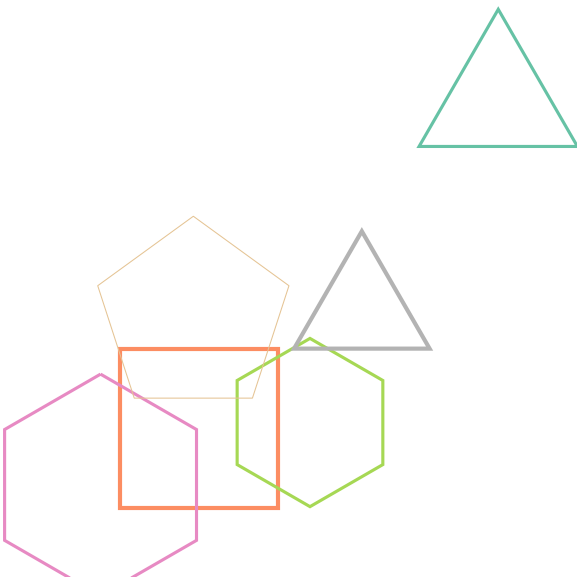[{"shape": "triangle", "thickness": 1.5, "radius": 0.79, "center": [0.863, 0.825]}, {"shape": "square", "thickness": 2, "radius": 0.69, "center": [0.345, 0.257]}, {"shape": "hexagon", "thickness": 1.5, "radius": 0.96, "center": [0.174, 0.159]}, {"shape": "hexagon", "thickness": 1.5, "radius": 0.73, "center": [0.537, 0.267]}, {"shape": "pentagon", "thickness": 0.5, "radius": 0.87, "center": [0.335, 0.451]}, {"shape": "triangle", "thickness": 2, "radius": 0.68, "center": [0.627, 0.463]}]